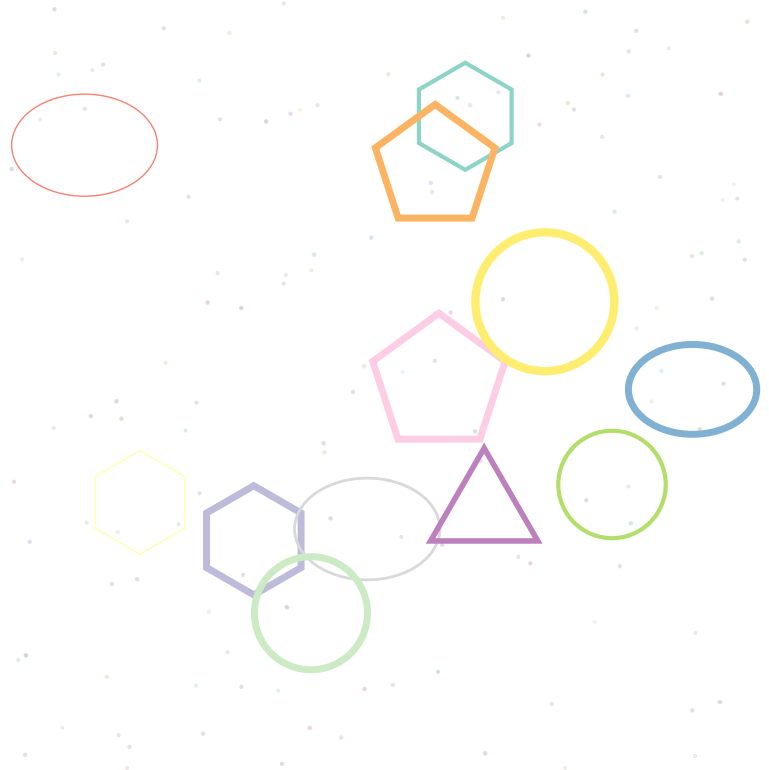[{"shape": "hexagon", "thickness": 1.5, "radius": 0.35, "center": [0.604, 0.849]}, {"shape": "hexagon", "thickness": 0.5, "radius": 0.34, "center": [0.182, 0.348]}, {"shape": "hexagon", "thickness": 2.5, "radius": 0.35, "center": [0.33, 0.298]}, {"shape": "oval", "thickness": 0.5, "radius": 0.47, "center": [0.11, 0.811]}, {"shape": "oval", "thickness": 2.5, "radius": 0.42, "center": [0.899, 0.494]}, {"shape": "pentagon", "thickness": 2.5, "radius": 0.41, "center": [0.565, 0.783]}, {"shape": "circle", "thickness": 1.5, "radius": 0.35, "center": [0.795, 0.371]}, {"shape": "pentagon", "thickness": 2.5, "radius": 0.45, "center": [0.57, 0.503]}, {"shape": "oval", "thickness": 1, "radius": 0.47, "center": [0.477, 0.313]}, {"shape": "triangle", "thickness": 2, "radius": 0.4, "center": [0.629, 0.338]}, {"shape": "circle", "thickness": 2.5, "radius": 0.37, "center": [0.404, 0.204]}, {"shape": "circle", "thickness": 3, "radius": 0.45, "center": [0.708, 0.608]}]